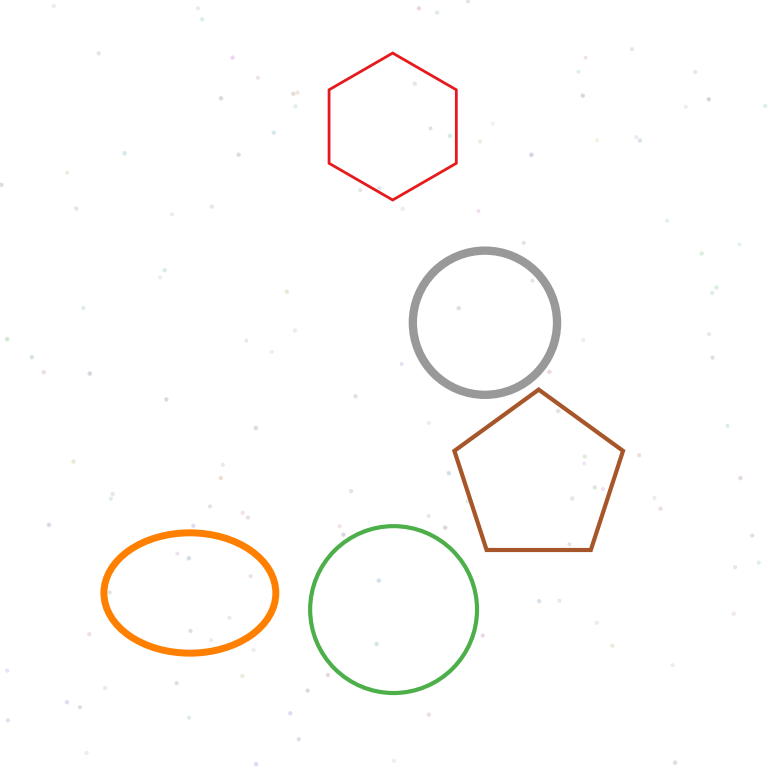[{"shape": "hexagon", "thickness": 1, "radius": 0.48, "center": [0.51, 0.836]}, {"shape": "circle", "thickness": 1.5, "radius": 0.54, "center": [0.511, 0.208]}, {"shape": "oval", "thickness": 2.5, "radius": 0.56, "center": [0.247, 0.23]}, {"shape": "pentagon", "thickness": 1.5, "radius": 0.58, "center": [0.7, 0.379]}, {"shape": "circle", "thickness": 3, "radius": 0.47, "center": [0.63, 0.581]}]